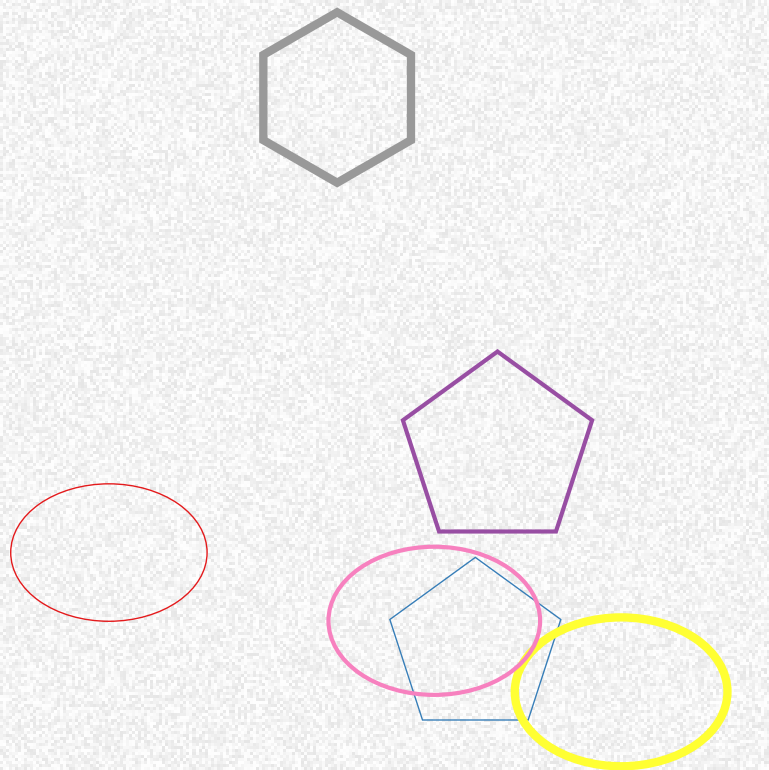[{"shape": "oval", "thickness": 0.5, "radius": 0.64, "center": [0.141, 0.282]}, {"shape": "pentagon", "thickness": 0.5, "radius": 0.58, "center": [0.617, 0.159]}, {"shape": "pentagon", "thickness": 1.5, "radius": 0.65, "center": [0.646, 0.414]}, {"shape": "oval", "thickness": 3, "radius": 0.69, "center": [0.807, 0.102]}, {"shape": "oval", "thickness": 1.5, "radius": 0.69, "center": [0.564, 0.194]}, {"shape": "hexagon", "thickness": 3, "radius": 0.55, "center": [0.438, 0.873]}]